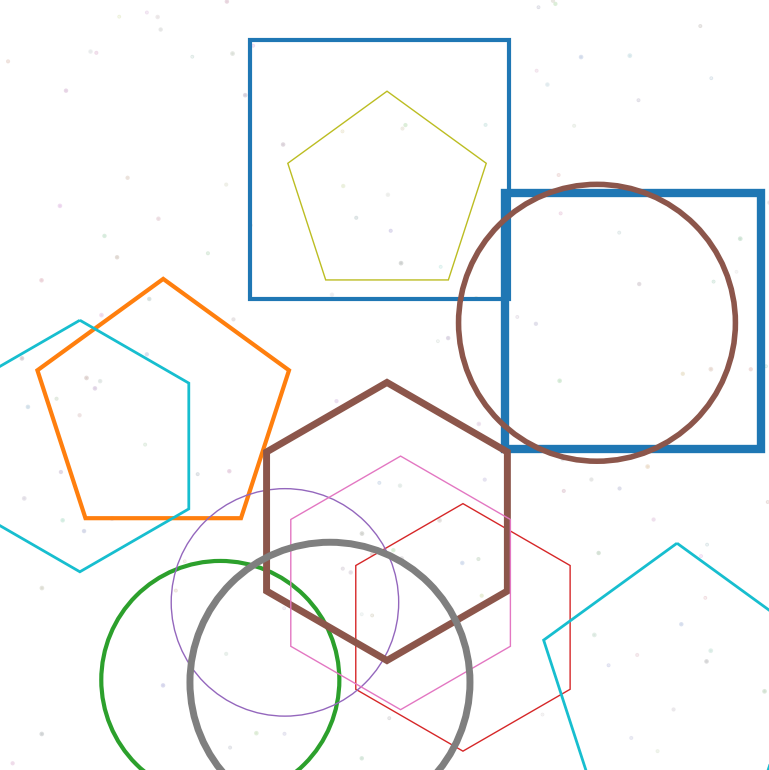[{"shape": "square", "thickness": 3, "radius": 0.83, "center": [0.822, 0.583]}, {"shape": "square", "thickness": 1.5, "radius": 0.84, "center": [0.493, 0.78]}, {"shape": "pentagon", "thickness": 1.5, "radius": 0.86, "center": [0.212, 0.466]}, {"shape": "circle", "thickness": 1.5, "radius": 0.77, "center": [0.286, 0.117]}, {"shape": "hexagon", "thickness": 0.5, "radius": 0.8, "center": [0.601, 0.185]}, {"shape": "circle", "thickness": 0.5, "radius": 0.74, "center": [0.37, 0.218]}, {"shape": "hexagon", "thickness": 2.5, "radius": 0.9, "center": [0.503, 0.323]}, {"shape": "circle", "thickness": 2, "radius": 0.9, "center": [0.775, 0.581]}, {"shape": "hexagon", "thickness": 0.5, "radius": 0.82, "center": [0.52, 0.243]}, {"shape": "circle", "thickness": 2.5, "radius": 0.91, "center": [0.429, 0.114]}, {"shape": "pentagon", "thickness": 0.5, "radius": 0.68, "center": [0.503, 0.746]}, {"shape": "pentagon", "thickness": 1, "radius": 0.91, "center": [0.879, 0.112]}, {"shape": "hexagon", "thickness": 1, "radius": 0.82, "center": [0.104, 0.421]}]